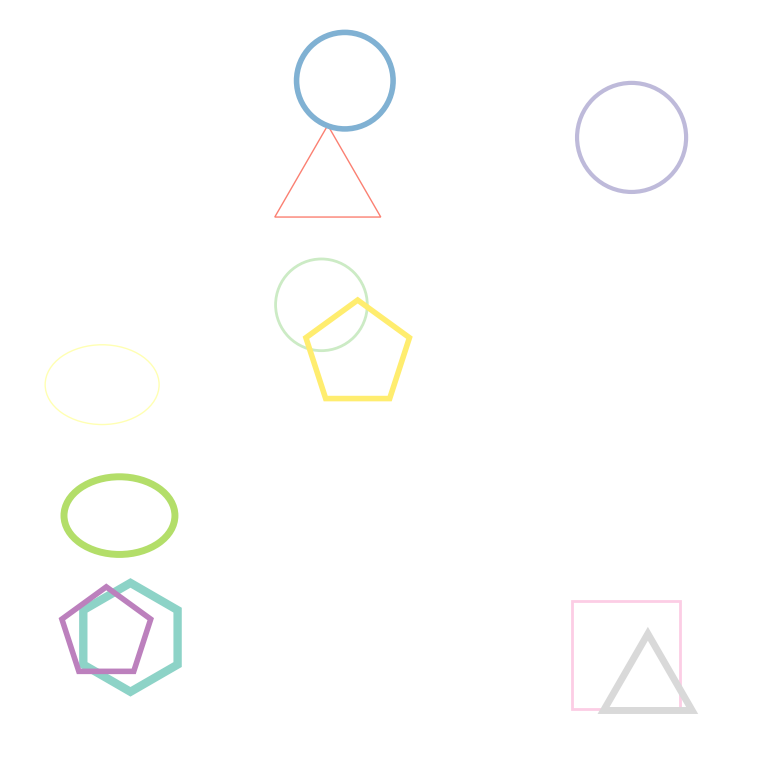[{"shape": "hexagon", "thickness": 3, "radius": 0.35, "center": [0.169, 0.172]}, {"shape": "oval", "thickness": 0.5, "radius": 0.37, "center": [0.133, 0.5]}, {"shape": "circle", "thickness": 1.5, "radius": 0.35, "center": [0.82, 0.822]}, {"shape": "triangle", "thickness": 0.5, "radius": 0.4, "center": [0.426, 0.758]}, {"shape": "circle", "thickness": 2, "radius": 0.31, "center": [0.448, 0.895]}, {"shape": "oval", "thickness": 2.5, "radius": 0.36, "center": [0.155, 0.33]}, {"shape": "square", "thickness": 1, "radius": 0.35, "center": [0.813, 0.149]}, {"shape": "triangle", "thickness": 2.5, "radius": 0.33, "center": [0.841, 0.111]}, {"shape": "pentagon", "thickness": 2, "radius": 0.3, "center": [0.138, 0.177]}, {"shape": "circle", "thickness": 1, "radius": 0.3, "center": [0.417, 0.604]}, {"shape": "pentagon", "thickness": 2, "radius": 0.35, "center": [0.465, 0.54]}]